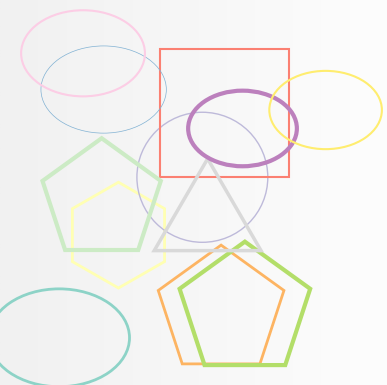[{"shape": "oval", "thickness": 2, "radius": 0.91, "center": [0.153, 0.123]}, {"shape": "hexagon", "thickness": 2, "radius": 0.69, "center": [0.306, 0.389]}, {"shape": "circle", "thickness": 1, "radius": 0.84, "center": [0.522, 0.54]}, {"shape": "square", "thickness": 1.5, "radius": 0.83, "center": [0.579, 0.706]}, {"shape": "oval", "thickness": 0.5, "radius": 0.81, "center": [0.267, 0.767]}, {"shape": "pentagon", "thickness": 2, "radius": 0.85, "center": [0.571, 0.193]}, {"shape": "pentagon", "thickness": 3, "radius": 0.89, "center": [0.632, 0.195]}, {"shape": "oval", "thickness": 1.5, "radius": 0.8, "center": [0.214, 0.862]}, {"shape": "triangle", "thickness": 2.5, "radius": 0.8, "center": [0.536, 0.429]}, {"shape": "oval", "thickness": 3, "radius": 0.7, "center": [0.626, 0.666]}, {"shape": "pentagon", "thickness": 3, "radius": 0.8, "center": [0.262, 0.48]}, {"shape": "oval", "thickness": 1.5, "radius": 0.73, "center": [0.84, 0.714]}]